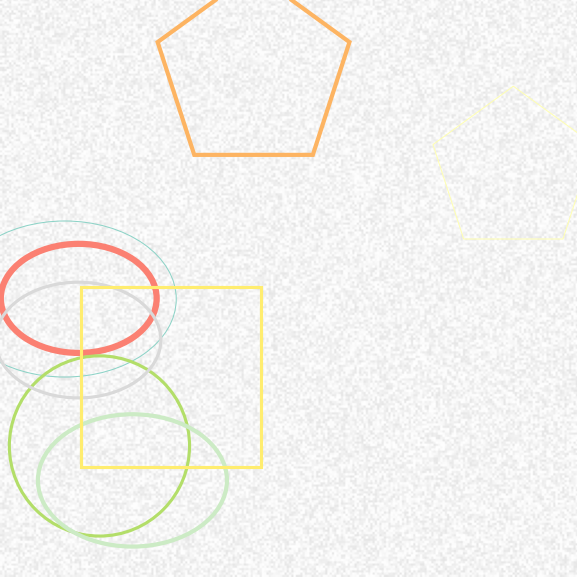[{"shape": "oval", "thickness": 0.5, "radius": 0.96, "center": [0.112, 0.481]}, {"shape": "pentagon", "thickness": 0.5, "radius": 0.73, "center": [0.889, 0.704]}, {"shape": "oval", "thickness": 3, "radius": 0.67, "center": [0.136, 0.482]}, {"shape": "pentagon", "thickness": 2, "radius": 0.87, "center": [0.439, 0.872]}, {"shape": "circle", "thickness": 1.5, "radius": 0.78, "center": [0.172, 0.227]}, {"shape": "oval", "thickness": 1.5, "radius": 0.72, "center": [0.135, 0.41]}, {"shape": "oval", "thickness": 2, "radius": 0.82, "center": [0.229, 0.167]}, {"shape": "square", "thickness": 1.5, "radius": 0.78, "center": [0.296, 0.346]}]